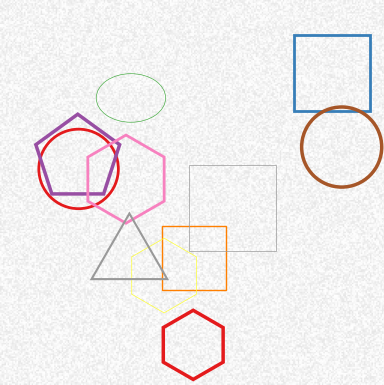[{"shape": "circle", "thickness": 2, "radius": 0.52, "center": [0.204, 0.561]}, {"shape": "hexagon", "thickness": 2.5, "radius": 0.45, "center": [0.502, 0.104]}, {"shape": "square", "thickness": 2, "radius": 0.49, "center": [0.861, 0.811]}, {"shape": "oval", "thickness": 0.5, "radius": 0.45, "center": [0.34, 0.746]}, {"shape": "pentagon", "thickness": 2.5, "radius": 0.57, "center": [0.202, 0.589]}, {"shape": "square", "thickness": 1, "radius": 0.42, "center": [0.504, 0.329]}, {"shape": "hexagon", "thickness": 0.5, "radius": 0.49, "center": [0.426, 0.284]}, {"shape": "circle", "thickness": 2.5, "radius": 0.52, "center": [0.887, 0.618]}, {"shape": "hexagon", "thickness": 2, "radius": 0.57, "center": [0.327, 0.535]}, {"shape": "square", "thickness": 0.5, "radius": 0.56, "center": [0.604, 0.46]}, {"shape": "triangle", "thickness": 1.5, "radius": 0.57, "center": [0.336, 0.332]}]